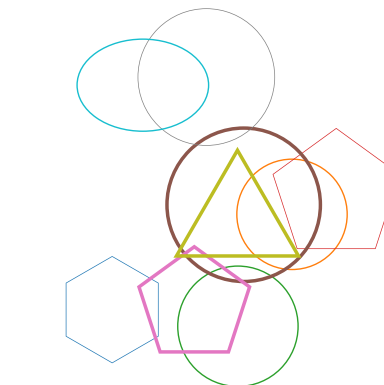[{"shape": "hexagon", "thickness": 0.5, "radius": 0.69, "center": [0.291, 0.196]}, {"shape": "circle", "thickness": 1, "radius": 0.72, "center": [0.758, 0.443]}, {"shape": "circle", "thickness": 1, "radius": 0.78, "center": [0.618, 0.153]}, {"shape": "pentagon", "thickness": 0.5, "radius": 0.86, "center": [0.873, 0.494]}, {"shape": "circle", "thickness": 2.5, "radius": 1.0, "center": [0.633, 0.468]}, {"shape": "pentagon", "thickness": 2.5, "radius": 0.75, "center": [0.505, 0.208]}, {"shape": "circle", "thickness": 0.5, "radius": 0.89, "center": [0.536, 0.8]}, {"shape": "triangle", "thickness": 2.5, "radius": 0.92, "center": [0.617, 0.427]}, {"shape": "oval", "thickness": 1, "radius": 0.85, "center": [0.371, 0.779]}]